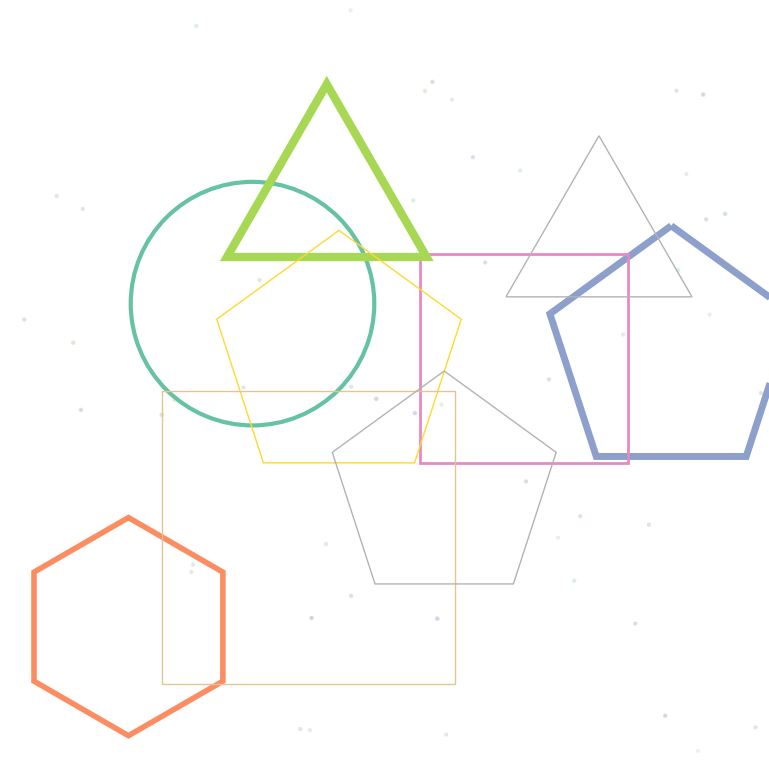[{"shape": "circle", "thickness": 1.5, "radius": 0.79, "center": [0.328, 0.606]}, {"shape": "hexagon", "thickness": 2, "radius": 0.71, "center": [0.167, 0.186]}, {"shape": "pentagon", "thickness": 2.5, "radius": 0.83, "center": [0.872, 0.541]}, {"shape": "square", "thickness": 1, "radius": 0.68, "center": [0.681, 0.534]}, {"shape": "triangle", "thickness": 3, "radius": 0.75, "center": [0.424, 0.741]}, {"shape": "pentagon", "thickness": 0.5, "radius": 0.83, "center": [0.44, 0.534]}, {"shape": "square", "thickness": 0.5, "radius": 0.95, "center": [0.401, 0.302]}, {"shape": "triangle", "thickness": 0.5, "radius": 0.7, "center": [0.778, 0.684]}, {"shape": "pentagon", "thickness": 0.5, "radius": 0.76, "center": [0.577, 0.365]}]